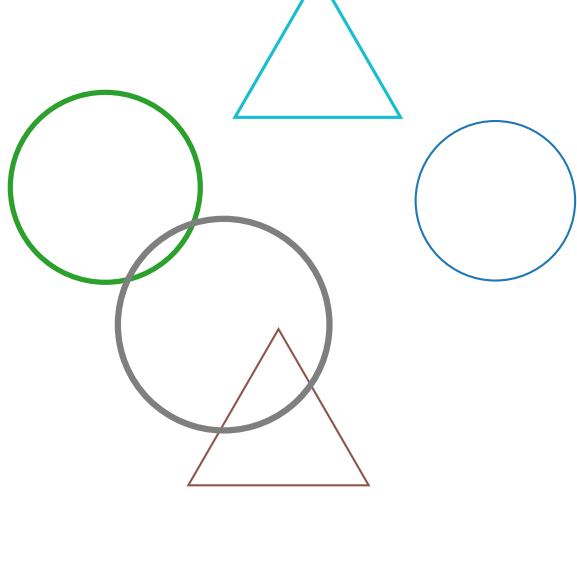[{"shape": "circle", "thickness": 1, "radius": 0.69, "center": [0.858, 0.651]}, {"shape": "circle", "thickness": 2.5, "radius": 0.82, "center": [0.182, 0.675]}, {"shape": "triangle", "thickness": 1, "radius": 0.9, "center": [0.482, 0.249]}, {"shape": "circle", "thickness": 3, "radius": 0.92, "center": [0.387, 0.437]}, {"shape": "triangle", "thickness": 1.5, "radius": 0.83, "center": [0.55, 0.879]}]